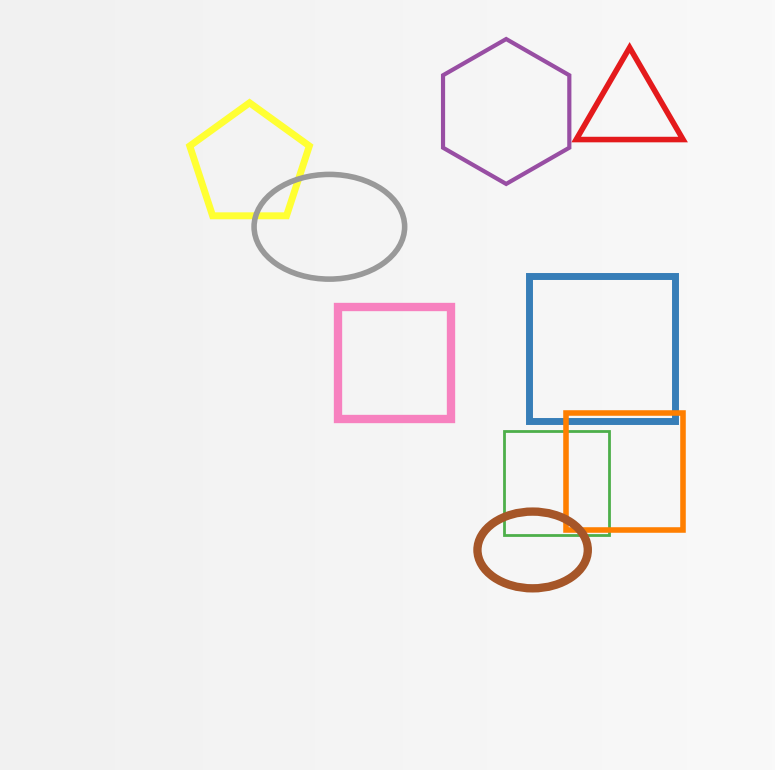[{"shape": "triangle", "thickness": 2, "radius": 0.4, "center": [0.812, 0.859]}, {"shape": "square", "thickness": 2.5, "radius": 0.47, "center": [0.777, 0.548]}, {"shape": "square", "thickness": 1, "radius": 0.34, "center": [0.718, 0.373]}, {"shape": "hexagon", "thickness": 1.5, "radius": 0.47, "center": [0.653, 0.855]}, {"shape": "square", "thickness": 2, "radius": 0.38, "center": [0.806, 0.388]}, {"shape": "pentagon", "thickness": 2.5, "radius": 0.41, "center": [0.322, 0.785]}, {"shape": "oval", "thickness": 3, "radius": 0.36, "center": [0.687, 0.286]}, {"shape": "square", "thickness": 3, "radius": 0.36, "center": [0.509, 0.528]}, {"shape": "oval", "thickness": 2, "radius": 0.49, "center": [0.425, 0.706]}]